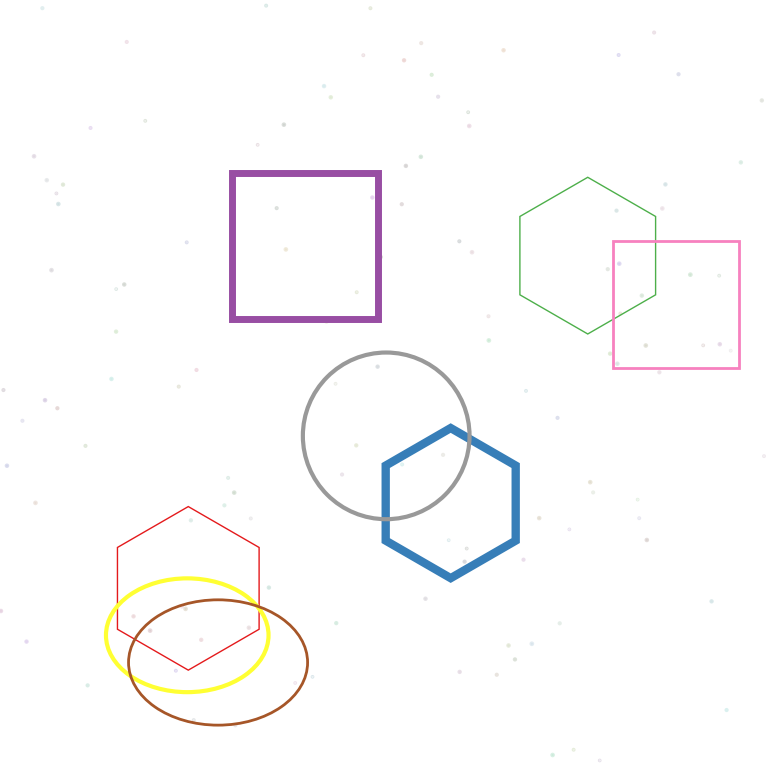[{"shape": "hexagon", "thickness": 0.5, "radius": 0.53, "center": [0.245, 0.236]}, {"shape": "hexagon", "thickness": 3, "radius": 0.49, "center": [0.585, 0.347]}, {"shape": "hexagon", "thickness": 0.5, "radius": 0.51, "center": [0.763, 0.668]}, {"shape": "square", "thickness": 2.5, "radius": 0.47, "center": [0.396, 0.681]}, {"shape": "oval", "thickness": 1.5, "radius": 0.53, "center": [0.243, 0.175]}, {"shape": "oval", "thickness": 1, "radius": 0.58, "center": [0.283, 0.14]}, {"shape": "square", "thickness": 1, "radius": 0.41, "center": [0.878, 0.604]}, {"shape": "circle", "thickness": 1.5, "radius": 0.54, "center": [0.502, 0.434]}]